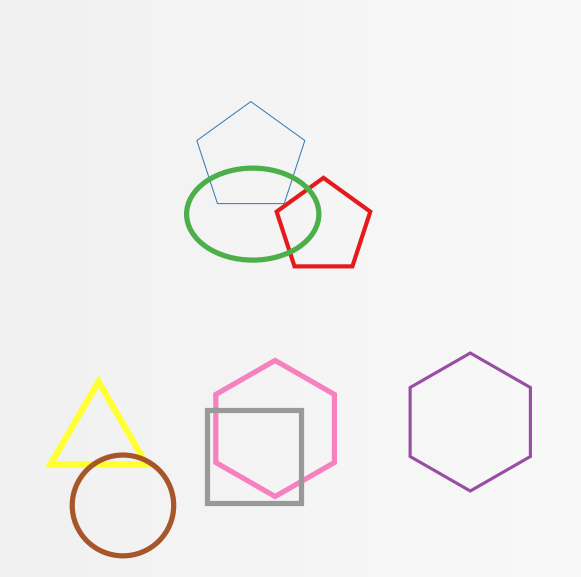[{"shape": "pentagon", "thickness": 2, "radius": 0.42, "center": [0.556, 0.606]}, {"shape": "pentagon", "thickness": 0.5, "radius": 0.49, "center": [0.432, 0.726]}, {"shape": "oval", "thickness": 2.5, "radius": 0.57, "center": [0.435, 0.628]}, {"shape": "hexagon", "thickness": 1.5, "radius": 0.6, "center": [0.809, 0.268]}, {"shape": "triangle", "thickness": 3, "radius": 0.48, "center": [0.169, 0.243]}, {"shape": "circle", "thickness": 2.5, "radius": 0.44, "center": [0.212, 0.124]}, {"shape": "hexagon", "thickness": 2.5, "radius": 0.59, "center": [0.473, 0.257]}, {"shape": "square", "thickness": 2.5, "radius": 0.41, "center": [0.437, 0.209]}]